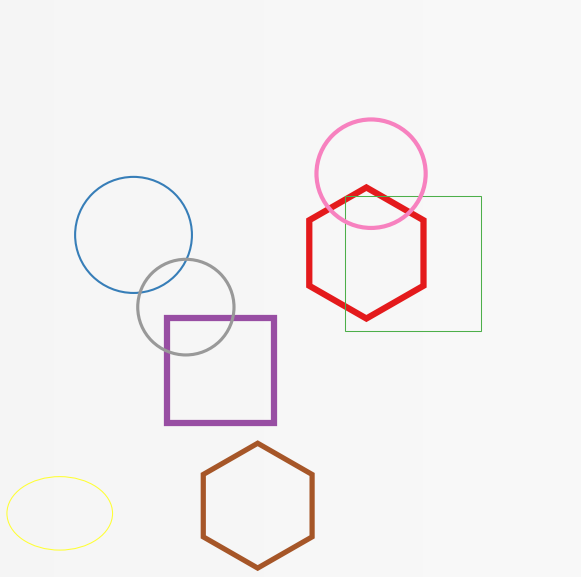[{"shape": "hexagon", "thickness": 3, "radius": 0.57, "center": [0.63, 0.561]}, {"shape": "circle", "thickness": 1, "radius": 0.5, "center": [0.23, 0.592]}, {"shape": "square", "thickness": 0.5, "radius": 0.58, "center": [0.71, 0.543]}, {"shape": "square", "thickness": 3, "radius": 0.46, "center": [0.379, 0.357]}, {"shape": "oval", "thickness": 0.5, "radius": 0.45, "center": [0.103, 0.11]}, {"shape": "hexagon", "thickness": 2.5, "radius": 0.54, "center": [0.443, 0.124]}, {"shape": "circle", "thickness": 2, "radius": 0.47, "center": [0.638, 0.698]}, {"shape": "circle", "thickness": 1.5, "radius": 0.41, "center": [0.32, 0.467]}]